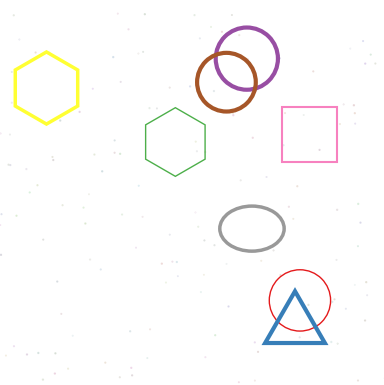[{"shape": "circle", "thickness": 1, "radius": 0.4, "center": [0.779, 0.22]}, {"shape": "triangle", "thickness": 3, "radius": 0.45, "center": [0.766, 0.154]}, {"shape": "hexagon", "thickness": 1, "radius": 0.45, "center": [0.455, 0.631]}, {"shape": "circle", "thickness": 3, "radius": 0.4, "center": [0.641, 0.848]}, {"shape": "hexagon", "thickness": 2.5, "radius": 0.47, "center": [0.121, 0.771]}, {"shape": "circle", "thickness": 3, "radius": 0.38, "center": [0.588, 0.787]}, {"shape": "square", "thickness": 1.5, "radius": 0.36, "center": [0.803, 0.65]}, {"shape": "oval", "thickness": 2.5, "radius": 0.42, "center": [0.654, 0.406]}]